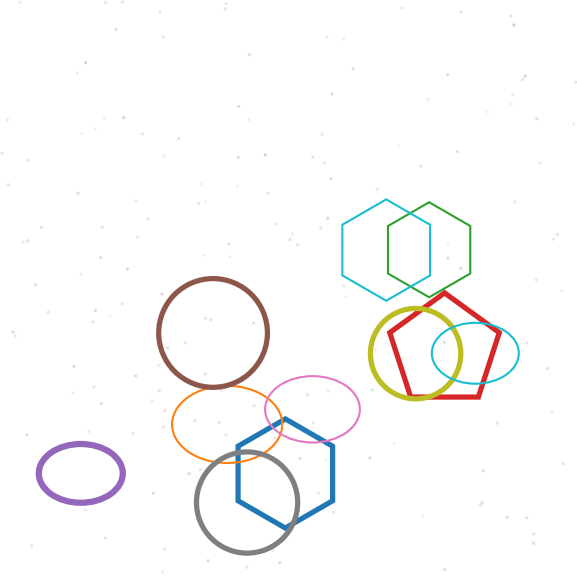[{"shape": "hexagon", "thickness": 2.5, "radius": 0.47, "center": [0.494, 0.179]}, {"shape": "oval", "thickness": 1, "radius": 0.48, "center": [0.393, 0.264]}, {"shape": "hexagon", "thickness": 1, "radius": 0.41, "center": [0.743, 0.567]}, {"shape": "pentagon", "thickness": 2.5, "radius": 0.5, "center": [0.77, 0.392]}, {"shape": "oval", "thickness": 3, "radius": 0.36, "center": [0.14, 0.179]}, {"shape": "circle", "thickness": 2.5, "radius": 0.47, "center": [0.369, 0.423]}, {"shape": "oval", "thickness": 1, "radius": 0.41, "center": [0.541, 0.29]}, {"shape": "circle", "thickness": 2.5, "radius": 0.44, "center": [0.428, 0.129]}, {"shape": "circle", "thickness": 2.5, "radius": 0.39, "center": [0.72, 0.387]}, {"shape": "hexagon", "thickness": 1, "radius": 0.44, "center": [0.669, 0.566]}, {"shape": "oval", "thickness": 1, "radius": 0.38, "center": [0.823, 0.387]}]